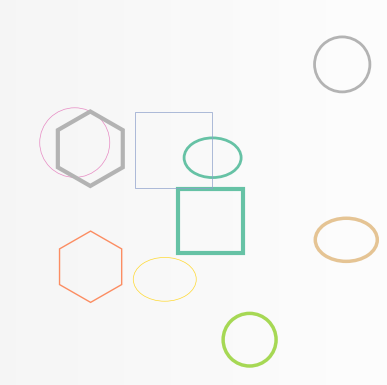[{"shape": "square", "thickness": 3, "radius": 0.42, "center": [0.543, 0.426]}, {"shape": "oval", "thickness": 2, "radius": 0.37, "center": [0.549, 0.59]}, {"shape": "hexagon", "thickness": 1, "radius": 0.46, "center": [0.234, 0.307]}, {"shape": "square", "thickness": 0.5, "radius": 0.5, "center": [0.448, 0.61]}, {"shape": "circle", "thickness": 0.5, "radius": 0.45, "center": [0.193, 0.63]}, {"shape": "circle", "thickness": 2.5, "radius": 0.34, "center": [0.644, 0.118]}, {"shape": "oval", "thickness": 0.5, "radius": 0.41, "center": [0.425, 0.274]}, {"shape": "oval", "thickness": 2.5, "radius": 0.4, "center": [0.894, 0.377]}, {"shape": "circle", "thickness": 2, "radius": 0.36, "center": [0.883, 0.833]}, {"shape": "hexagon", "thickness": 3, "radius": 0.48, "center": [0.233, 0.614]}]